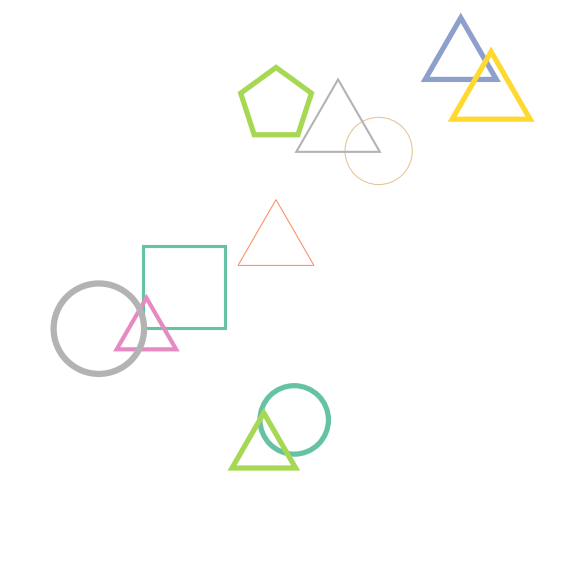[{"shape": "circle", "thickness": 2.5, "radius": 0.3, "center": [0.509, 0.272]}, {"shape": "square", "thickness": 1.5, "radius": 0.36, "center": [0.319, 0.502]}, {"shape": "triangle", "thickness": 0.5, "radius": 0.38, "center": [0.478, 0.578]}, {"shape": "triangle", "thickness": 2.5, "radius": 0.36, "center": [0.798, 0.897]}, {"shape": "triangle", "thickness": 2, "radius": 0.3, "center": [0.254, 0.424]}, {"shape": "triangle", "thickness": 2.5, "radius": 0.32, "center": [0.457, 0.221]}, {"shape": "pentagon", "thickness": 2.5, "radius": 0.32, "center": [0.478, 0.818]}, {"shape": "triangle", "thickness": 2.5, "radius": 0.39, "center": [0.85, 0.832]}, {"shape": "circle", "thickness": 0.5, "radius": 0.29, "center": [0.656, 0.738]}, {"shape": "circle", "thickness": 3, "radius": 0.39, "center": [0.171, 0.43]}, {"shape": "triangle", "thickness": 1, "radius": 0.42, "center": [0.585, 0.778]}]